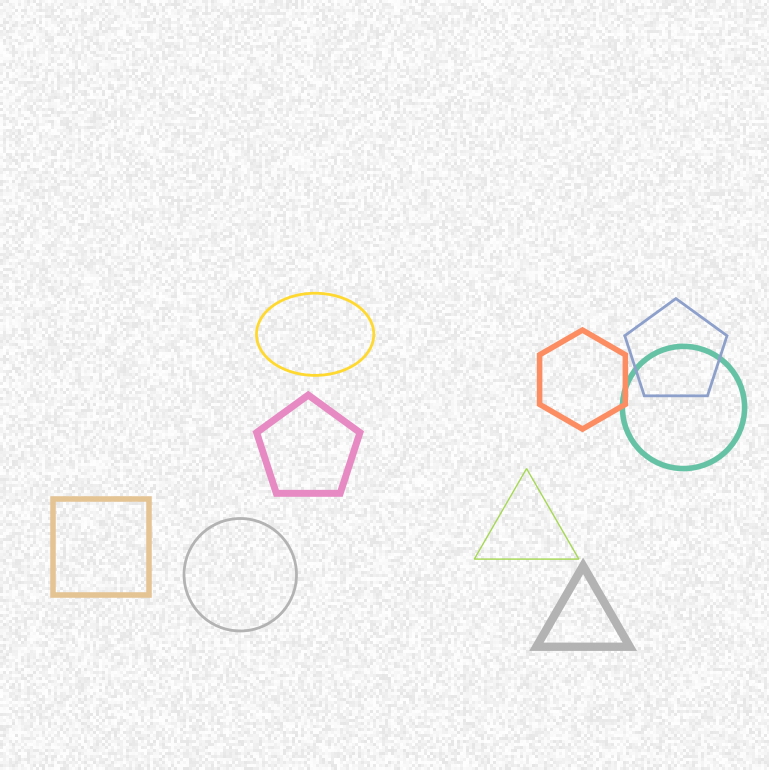[{"shape": "circle", "thickness": 2, "radius": 0.4, "center": [0.888, 0.471]}, {"shape": "hexagon", "thickness": 2, "radius": 0.32, "center": [0.756, 0.507]}, {"shape": "pentagon", "thickness": 1, "radius": 0.35, "center": [0.878, 0.542]}, {"shape": "pentagon", "thickness": 2.5, "radius": 0.35, "center": [0.4, 0.416]}, {"shape": "triangle", "thickness": 0.5, "radius": 0.39, "center": [0.684, 0.313]}, {"shape": "oval", "thickness": 1, "radius": 0.38, "center": [0.409, 0.566]}, {"shape": "square", "thickness": 2, "radius": 0.31, "center": [0.131, 0.29]}, {"shape": "triangle", "thickness": 3, "radius": 0.35, "center": [0.757, 0.195]}, {"shape": "circle", "thickness": 1, "radius": 0.37, "center": [0.312, 0.254]}]